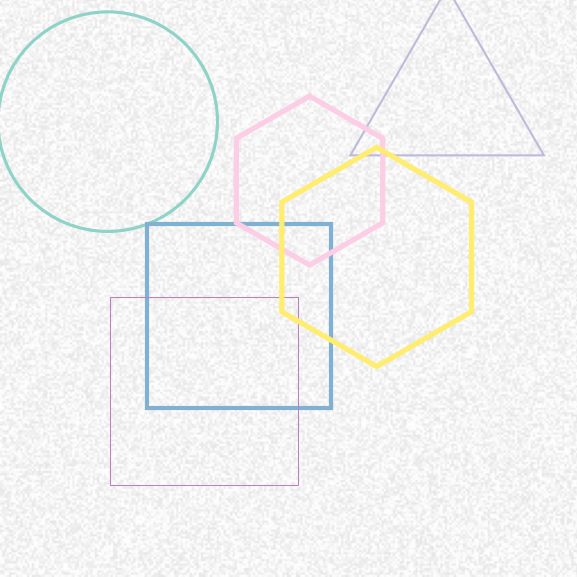[{"shape": "circle", "thickness": 1.5, "radius": 0.95, "center": [0.187, 0.788]}, {"shape": "triangle", "thickness": 1, "radius": 0.97, "center": [0.774, 0.827]}, {"shape": "square", "thickness": 2, "radius": 0.8, "center": [0.415, 0.451]}, {"shape": "hexagon", "thickness": 2.5, "radius": 0.73, "center": [0.536, 0.686]}, {"shape": "square", "thickness": 0.5, "radius": 0.81, "center": [0.354, 0.322]}, {"shape": "hexagon", "thickness": 2.5, "radius": 0.95, "center": [0.652, 0.554]}]